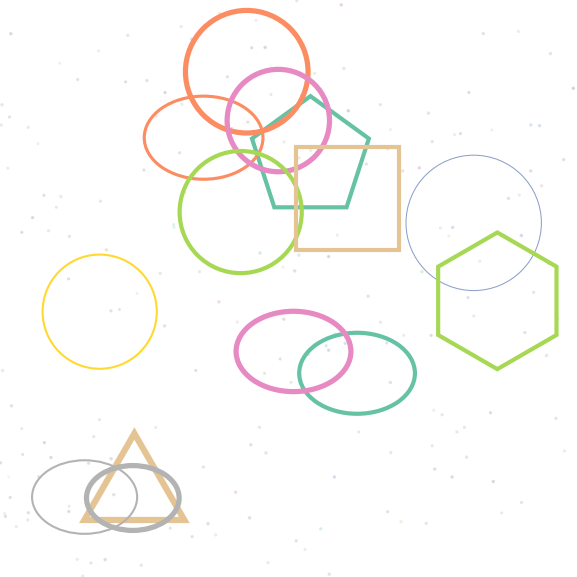[{"shape": "oval", "thickness": 2, "radius": 0.5, "center": [0.618, 0.353]}, {"shape": "pentagon", "thickness": 2, "radius": 0.53, "center": [0.538, 0.726]}, {"shape": "oval", "thickness": 1.5, "radius": 0.51, "center": [0.353, 0.761]}, {"shape": "circle", "thickness": 2.5, "radius": 0.53, "center": [0.427, 0.875]}, {"shape": "circle", "thickness": 0.5, "radius": 0.59, "center": [0.82, 0.613]}, {"shape": "circle", "thickness": 2.5, "radius": 0.44, "center": [0.482, 0.79]}, {"shape": "oval", "thickness": 2.5, "radius": 0.5, "center": [0.508, 0.391]}, {"shape": "circle", "thickness": 2, "radius": 0.53, "center": [0.417, 0.632]}, {"shape": "hexagon", "thickness": 2, "radius": 0.59, "center": [0.861, 0.478]}, {"shape": "circle", "thickness": 1, "radius": 0.49, "center": [0.173, 0.459]}, {"shape": "triangle", "thickness": 3, "radius": 0.5, "center": [0.233, 0.149]}, {"shape": "square", "thickness": 2, "radius": 0.45, "center": [0.602, 0.655]}, {"shape": "oval", "thickness": 2.5, "radius": 0.4, "center": [0.23, 0.137]}, {"shape": "oval", "thickness": 1, "radius": 0.45, "center": [0.146, 0.138]}]